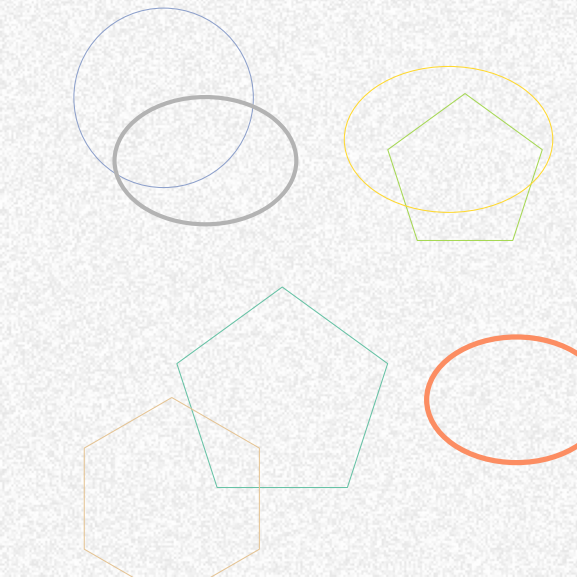[{"shape": "pentagon", "thickness": 0.5, "radius": 0.96, "center": [0.489, 0.31]}, {"shape": "oval", "thickness": 2.5, "radius": 0.78, "center": [0.894, 0.307]}, {"shape": "circle", "thickness": 0.5, "radius": 0.78, "center": [0.283, 0.83]}, {"shape": "pentagon", "thickness": 0.5, "radius": 0.7, "center": [0.805, 0.696]}, {"shape": "oval", "thickness": 0.5, "radius": 0.9, "center": [0.777, 0.758]}, {"shape": "hexagon", "thickness": 0.5, "radius": 0.88, "center": [0.298, 0.136]}, {"shape": "oval", "thickness": 2, "radius": 0.79, "center": [0.356, 0.721]}]